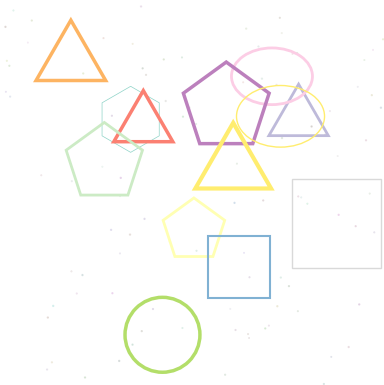[{"shape": "hexagon", "thickness": 0.5, "radius": 0.43, "center": [0.339, 0.69]}, {"shape": "pentagon", "thickness": 2, "radius": 0.42, "center": [0.504, 0.402]}, {"shape": "triangle", "thickness": 2, "radius": 0.45, "center": [0.776, 0.692]}, {"shape": "triangle", "thickness": 2.5, "radius": 0.44, "center": [0.372, 0.676]}, {"shape": "square", "thickness": 1.5, "radius": 0.4, "center": [0.622, 0.307]}, {"shape": "triangle", "thickness": 2.5, "radius": 0.52, "center": [0.184, 0.843]}, {"shape": "circle", "thickness": 2.5, "radius": 0.49, "center": [0.422, 0.13]}, {"shape": "oval", "thickness": 2, "radius": 0.53, "center": [0.706, 0.802]}, {"shape": "square", "thickness": 1, "radius": 0.58, "center": [0.874, 0.42]}, {"shape": "pentagon", "thickness": 2.5, "radius": 0.59, "center": [0.588, 0.722]}, {"shape": "pentagon", "thickness": 2, "radius": 0.52, "center": [0.271, 0.578]}, {"shape": "oval", "thickness": 1, "radius": 0.57, "center": [0.729, 0.698]}, {"shape": "triangle", "thickness": 3, "radius": 0.57, "center": [0.606, 0.567]}]